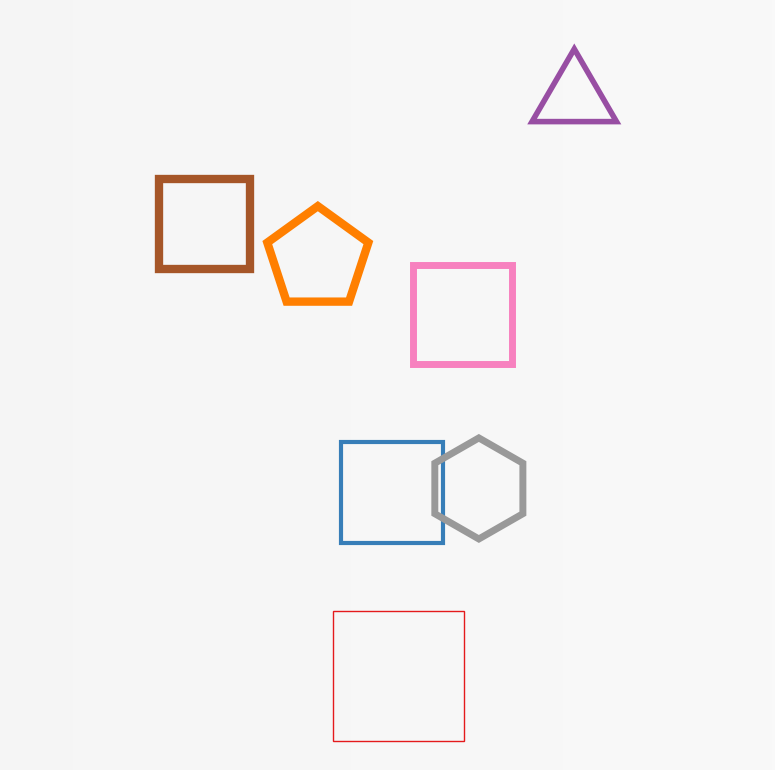[{"shape": "square", "thickness": 0.5, "radius": 0.42, "center": [0.514, 0.122]}, {"shape": "square", "thickness": 1.5, "radius": 0.33, "center": [0.506, 0.36]}, {"shape": "triangle", "thickness": 2, "radius": 0.31, "center": [0.741, 0.874]}, {"shape": "pentagon", "thickness": 3, "radius": 0.34, "center": [0.41, 0.664]}, {"shape": "square", "thickness": 3, "radius": 0.29, "center": [0.264, 0.709]}, {"shape": "square", "thickness": 2.5, "radius": 0.32, "center": [0.597, 0.591]}, {"shape": "hexagon", "thickness": 2.5, "radius": 0.33, "center": [0.618, 0.366]}]